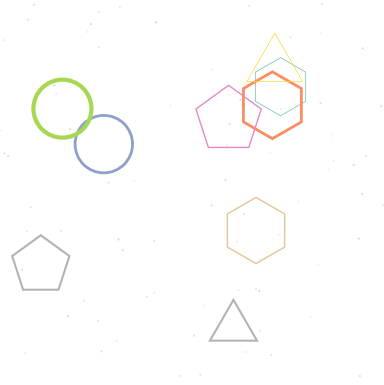[{"shape": "hexagon", "thickness": 0.5, "radius": 0.38, "center": [0.729, 0.775]}, {"shape": "hexagon", "thickness": 2, "radius": 0.43, "center": [0.708, 0.727]}, {"shape": "circle", "thickness": 2, "radius": 0.37, "center": [0.27, 0.626]}, {"shape": "pentagon", "thickness": 1, "radius": 0.45, "center": [0.594, 0.689]}, {"shape": "circle", "thickness": 3, "radius": 0.38, "center": [0.162, 0.718]}, {"shape": "triangle", "thickness": 0.5, "radius": 0.42, "center": [0.714, 0.83]}, {"shape": "hexagon", "thickness": 1, "radius": 0.43, "center": [0.665, 0.401]}, {"shape": "pentagon", "thickness": 1.5, "radius": 0.39, "center": [0.106, 0.311]}, {"shape": "triangle", "thickness": 1.5, "radius": 0.35, "center": [0.606, 0.15]}]